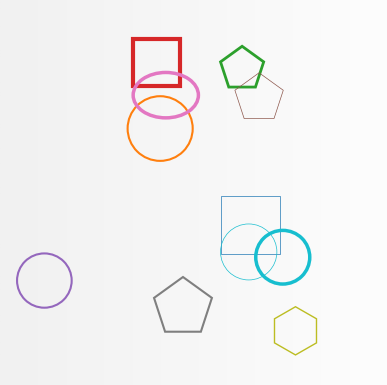[{"shape": "square", "thickness": 0.5, "radius": 0.38, "center": [0.646, 0.415]}, {"shape": "circle", "thickness": 1.5, "radius": 0.42, "center": [0.413, 0.666]}, {"shape": "pentagon", "thickness": 2, "radius": 0.29, "center": [0.625, 0.821]}, {"shape": "square", "thickness": 3, "radius": 0.31, "center": [0.404, 0.838]}, {"shape": "circle", "thickness": 1.5, "radius": 0.35, "center": [0.114, 0.271]}, {"shape": "pentagon", "thickness": 0.5, "radius": 0.33, "center": [0.669, 0.745]}, {"shape": "oval", "thickness": 2.5, "radius": 0.42, "center": [0.428, 0.753]}, {"shape": "pentagon", "thickness": 1.5, "radius": 0.39, "center": [0.472, 0.202]}, {"shape": "hexagon", "thickness": 1, "radius": 0.31, "center": [0.763, 0.141]}, {"shape": "circle", "thickness": 2.5, "radius": 0.35, "center": [0.73, 0.332]}, {"shape": "circle", "thickness": 0.5, "radius": 0.36, "center": [0.642, 0.346]}]